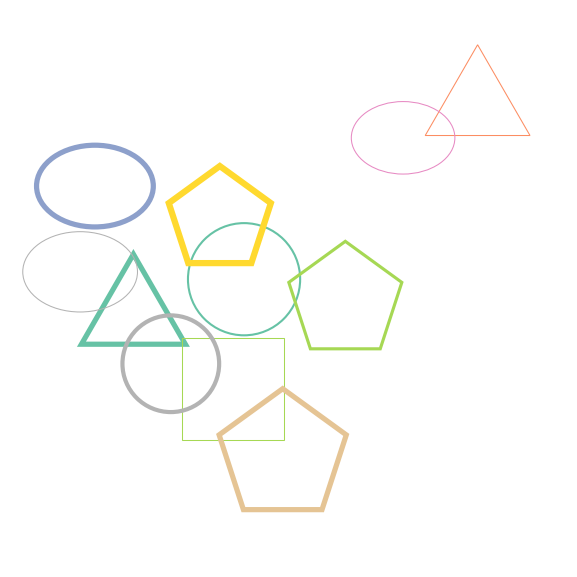[{"shape": "circle", "thickness": 1, "radius": 0.49, "center": [0.423, 0.516]}, {"shape": "triangle", "thickness": 2.5, "radius": 0.52, "center": [0.231, 0.455]}, {"shape": "triangle", "thickness": 0.5, "radius": 0.52, "center": [0.827, 0.817]}, {"shape": "oval", "thickness": 2.5, "radius": 0.51, "center": [0.164, 0.677]}, {"shape": "oval", "thickness": 0.5, "radius": 0.45, "center": [0.698, 0.76]}, {"shape": "square", "thickness": 0.5, "radius": 0.44, "center": [0.403, 0.325]}, {"shape": "pentagon", "thickness": 1.5, "radius": 0.51, "center": [0.598, 0.478]}, {"shape": "pentagon", "thickness": 3, "radius": 0.46, "center": [0.381, 0.619]}, {"shape": "pentagon", "thickness": 2.5, "radius": 0.58, "center": [0.49, 0.21]}, {"shape": "oval", "thickness": 0.5, "radius": 0.5, "center": [0.139, 0.528]}, {"shape": "circle", "thickness": 2, "radius": 0.42, "center": [0.296, 0.369]}]